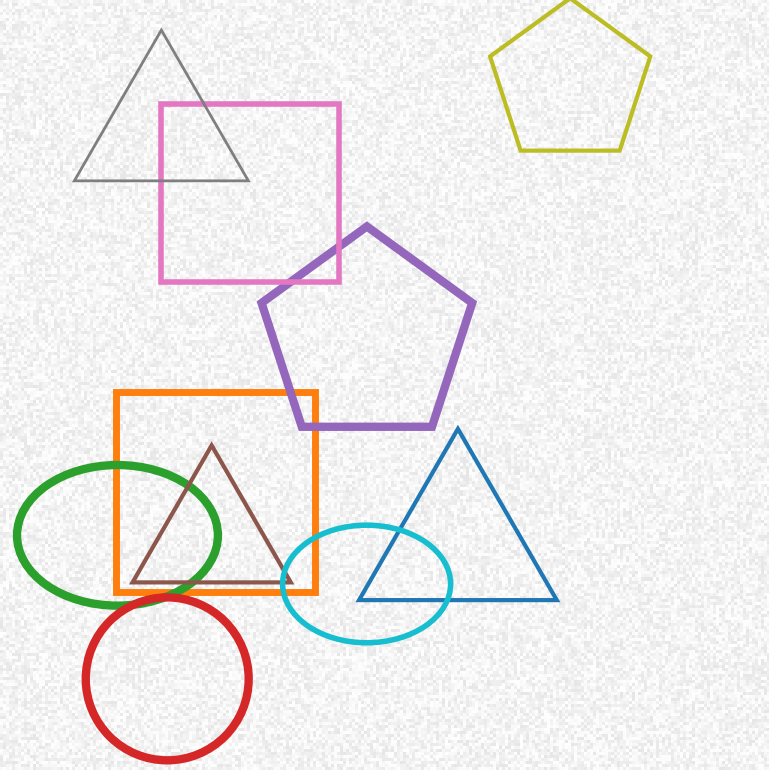[{"shape": "triangle", "thickness": 1.5, "radius": 0.74, "center": [0.595, 0.295]}, {"shape": "square", "thickness": 2.5, "radius": 0.65, "center": [0.28, 0.361]}, {"shape": "oval", "thickness": 3, "radius": 0.65, "center": [0.153, 0.305]}, {"shape": "circle", "thickness": 3, "radius": 0.53, "center": [0.217, 0.118]}, {"shape": "pentagon", "thickness": 3, "radius": 0.72, "center": [0.476, 0.562]}, {"shape": "triangle", "thickness": 1.5, "radius": 0.59, "center": [0.275, 0.303]}, {"shape": "square", "thickness": 2, "radius": 0.58, "center": [0.324, 0.749]}, {"shape": "triangle", "thickness": 1, "radius": 0.65, "center": [0.21, 0.83]}, {"shape": "pentagon", "thickness": 1.5, "radius": 0.55, "center": [0.74, 0.893]}, {"shape": "oval", "thickness": 2, "radius": 0.55, "center": [0.476, 0.242]}]